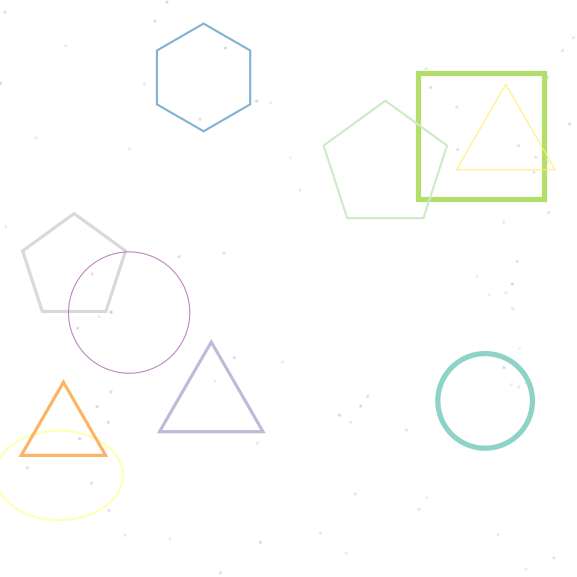[{"shape": "circle", "thickness": 2.5, "radius": 0.41, "center": [0.84, 0.305]}, {"shape": "oval", "thickness": 1, "radius": 0.55, "center": [0.102, 0.176]}, {"shape": "triangle", "thickness": 1.5, "radius": 0.52, "center": [0.366, 0.303]}, {"shape": "hexagon", "thickness": 1, "radius": 0.47, "center": [0.353, 0.865]}, {"shape": "triangle", "thickness": 1.5, "radius": 0.42, "center": [0.11, 0.253]}, {"shape": "square", "thickness": 2.5, "radius": 0.55, "center": [0.833, 0.764]}, {"shape": "pentagon", "thickness": 1.5, "radius": 0.47, "center": [0.128, 0.536]}, {"shape": "circle", "thickness": 0.5, "radius": 0.53, "center": [0.224, 0.458]}, {"shape": "pentagon", "thickness": 1, "radius": 0.56, "center": [0.667, 0.712]}, {"shape": "triangle", "thickness": 0.5, "radius": 0.49, "center": [0.876, 0.755]}]